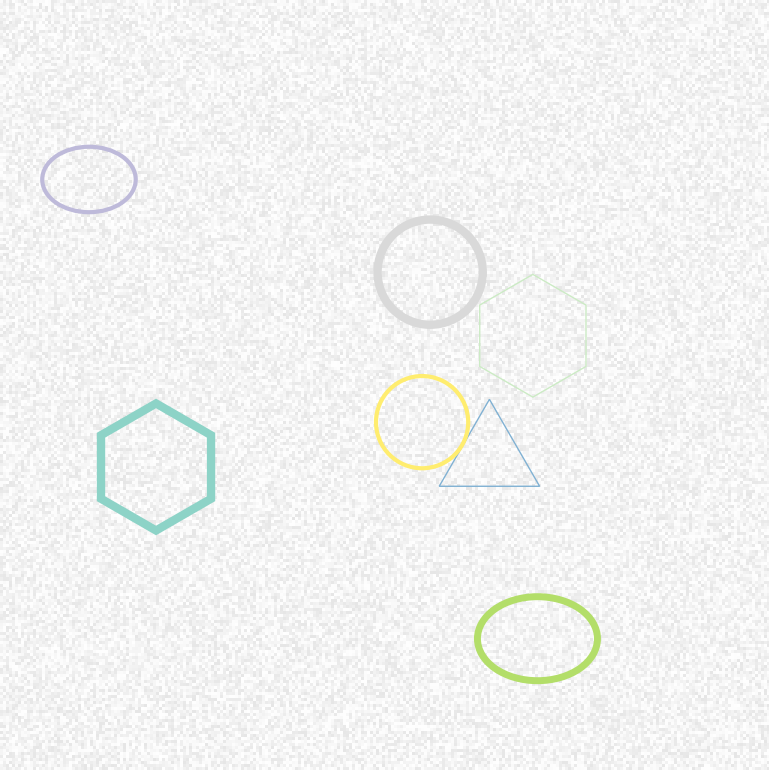[{"shape": "hexagon", "thickness": 3, "radius": 0.41, "center": [0.203, 0.394]}, {"shape": "oval", "thickness": 1.5, "radius": 0.3, "center": [0.116, 0.767]}, {"shape": "triangle", "thickness": 0.5, "radius": 0.38, "center": [0.636, 0.406]}, {"shape": "oval", "thickness": 2.5, "radius": 0.39, "center": [0.698, 0.171]}, {"shape": "circle", "thickness": 3, "radius": 0.34, "center": [0.559, 0.647]}, {"shape": "hexagon", "thickness": 0.5, "radius": 0.4, "center": [0.692, 0.564]}, {"shape": "circle", "thickness": 1.5, "radius": 0.3, "center": [0.548, 0.452]}]